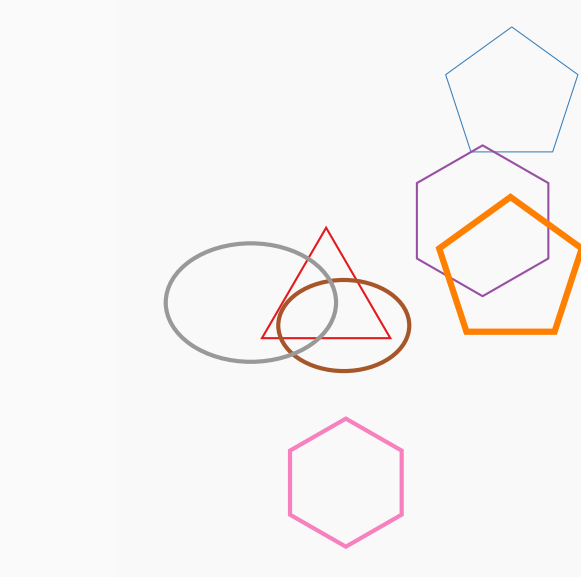[{"shape": "triangle", "thickness": 1, "radius": 0.64, "center": [0.561, 0.477]}, {"shape": "pentagon", "thickness": 0.5, "radius": 0.6, "center": [0.881, 0.833]}, {"shape": "hexagon", "thickness": 1, "radius": 0.65, "center": [0.83, 0.617]}, {"shape": "pentagon", "thickness": 3, "radius": 0.64, "center": [0.878, 0.529]}, {"shape": "oval", "thickness": 2, "radius": 0.56, "center": [0.591, 0.435]}, {"shape": "hexagon", "thickness": 2, "radius": 0.55, "center": [0.595, 0.163]}, {"shape": "oval", "thickness": 2, "radius": 0.73, "center": [0.432, 0.475]}]